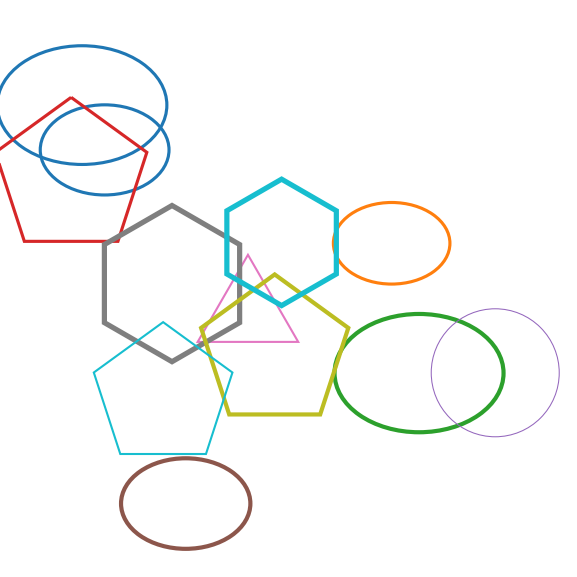[{"shape": "oval", "thickness": 1.5, "radius": 0.73, "center": [0.142, 0.817]}, {"shape": "oval", "thickness": 1.5, "radius": 0.56, "center": [0.181, 0.74]}, {"shape": "oval", "thickness": 1.5, "radius": 0.5, "center": [0.678, 0.578]}, {"shape": "oval", "thickness": 2, "radius": 0.73, "center": [0.726, 0.353]}, {"shape": "pentagon", "thickness": 1.5, "radius": 0.69, "center": [0.123, 0.693]}, {"shape": "circle", "thickness": 0.5, "radius": 0.55, "center": [0.858, 0.354]}, {"shape": "oval", "thickness": 2, "radius": 0.56, "center": [0.322, 0.127]}, {"shape": "triangle", "thickness": 1, "radius": 0.5, "center": [0.429, 0.457]}, {"shape": "hexagon", "thickness": 2.5, "radius": 0.68, "center": [0.298, 0.508]}, {"shape": "pentagon", "thickness": 2, "radius": 0.67, "center": [0.476, 0.39]}, {"shape": "hexagon", "thickness": 2.5, "radius": 0.55, "center": [0.488, 0.579]}, {"shape": "pentagon", "thickness": 1, "radius": 0.63, "center": [0.282, 0.315]}]